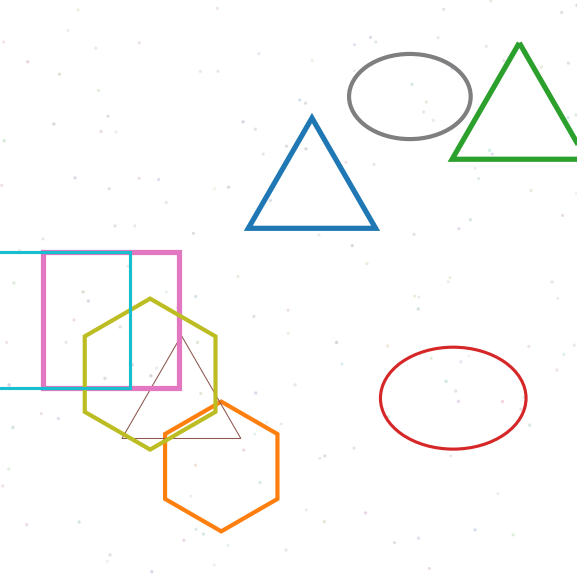[{"shape": "triangle", "thickness": 2.5, "radius": 0.64, "center": [0.54, 0.667]}, {"shape": "hexagon", "thickness": 2, "radius": 0.56, "center": [0.383, 0.191]}, {"shape": "triangle", "thickness": 2.5, "radius": 0.67, "center": [0.899, 0.791]}, {"shape": "oval", "thickness": 1.5, "radius": 0.63, "center": [0.785, 0.31]}, {"shape": "triangle", "thickness": 0.5, "radius": 0.59, "center": [0.314, 0.299]}, {"shape": "square", "thickness": 2.5, "radius": 0.59, "center": [0.192, 0.445]}, {"shape": "oval", "thickness": 2, "radius": 0.53, "center": [0.71, 0.832]}, {"shape": "hexagon", "thickness": 2, "radius": 0.65, "center": [0.26, 0.351]}, {"shape": "square", "thickness": 1.5, "radius": 0.59, "center": [0.107, 0.445]}]